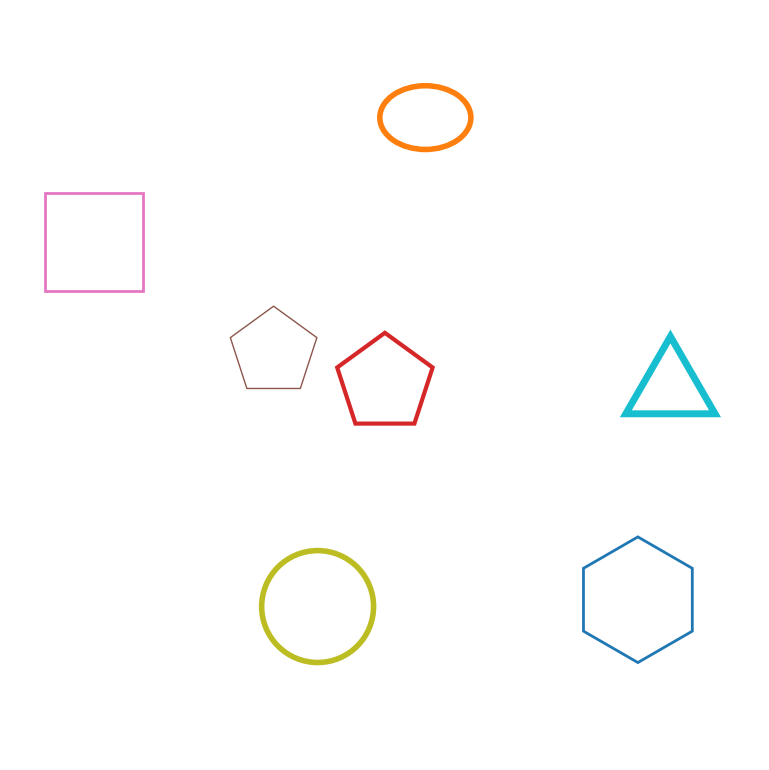[{"shape": "hexagon", "thickness": 1, "radius": 0.41, "center": [0.828, 0.221]}, {"shape": "oval", "thickness": 2, "radius": 0.3, "center": [0.552, 0.847]}, {"shape": "pentagon", "thickness": 1.5, "radius": 0.33, "center": [0.5, 0.503]}, {"shape": "pentagon", "thickness": 0.5, "radius": 0.3, "center": [0.355, 0.543]}, {"shape": "square", "thickness": 1, "radius": 0.32, "center": [0.122, 0.686]}, {"shape": "circle", "thickness": 2, "radius": 0.36, "center": [0.412, 0.212]}, {"shape": "triangle", "thickness": 2.5, "radius": 0.33, "center": [0.871, 0.496]}]